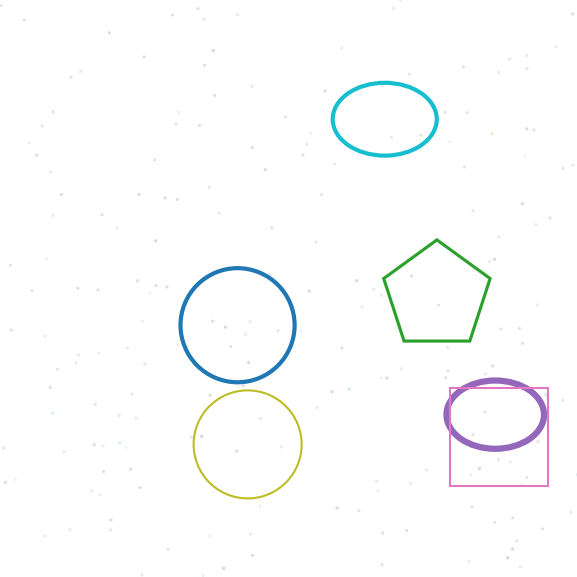[{"shape": "circle", "thickness": 2, "radius": 0.49, "center": [0.411, 0.436]}, {"shape": "pentagon", "thickness": 1.5, "radius": 0.48, "center": [0.757, 0.487]}, {"shape": "oval", "thickness": 3, "radius": 0.42, "center": [0.858, 0.281]}, {"shape": "square", "thickness": 1, "radius": 0.42, "center": [0.864, 0.242]}, {"shape": "circle", "thickness": 1, "radius": 0.47, "center": [0.429, 0.23]}, {"shape": "oval", "thickness": 2, "radius": 0.45, "center": [0.666, 0.793]}]